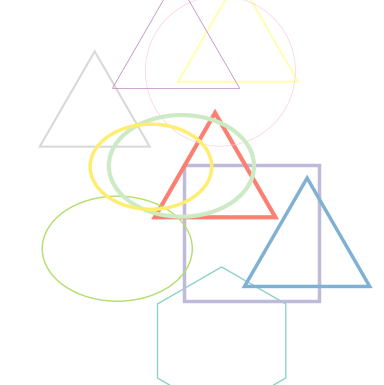[{"shape": "hexagon", "thickness": 1, "radius": 0.96, "center": [0.576, 0.114]}, {"shape": "triangle", "thickness": 1.5, "radius": 0.9, "center": [0.618, 0.878]}, {"shape": "square", "thickness": 2.5, "radius": 0.88, "center": [0.654, 0.395]}, {"shape": "triangle", "thickness": 3, "radius": 0.9, "center": [0.559, 0.526]}, {"shape": "triangle", "thickness": 2.5, "radius": 0.94, "center": [0.798, 0.35]}, {"shape": "oval", "thickness": 1, "radius": 0.97, "center": [0.305, 0.354]}, {"shape": "circle", "thickness": 0.5, "radius": 0.97, "center": [0.572, 0.815]}, {"shape": "triangle", "thickness": 1.5, "radius": 0.83, "center": [0.246, 0.702]}, {"shape": "triangle", "thickness": 0.5, "radius": 0.95, "center": [0.457, 0.866]}, {"shape": "oval", "thickness": 3, "radius": 0.94, "center": [0.471, 0.569]}, {"shape": "oval", "thickness": 2.5, "radius": 0.79, "center": [0.392, 0.567]}]